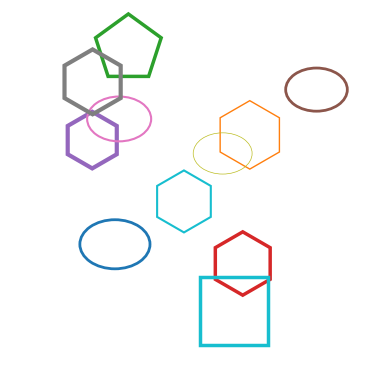[{"shape": "oval", "thickness": 2, "radius": 0.46, "center": [0.299, 0.366]}, {"shape": "hexagon", "thickness": 1, "radius": 0.44, "center": [0.649, 0.65]}, {"shape": "pentagon", "thickness": 2.5, "radius": 0.45, "center": [0.333, 0.874]}, {"shape": "hexagon", "thickness": 2.5, "radius": 0.41, "center": [0.631, 0.316]}, {"shape": "hexagon", "thickness": 3, "radius": 0.37, "center": [0.24, 0.636]}, {"shape": "oval", "thickness": 2, "radius": 0.4, "center": [0.822, 0.767]}, {"shape": "oval", "thickness": 1.5, "radius": 0.42, "center": [0.309, 0.691]}, {"shape": "hexagon", "thickness": 3, "radius": 0.42, "center": [0.241, 0.787]}, {"shape": "oval", "thickness": 0.5, "radius": 0.38, "center": [0.578, 0.601]}, {"shape": "square", "thickness": 2.5, "radius": 0.44, "center": [0.607, 0.192]}, {"shape": "hexagon", "thickness": 1.5, "radius": 0.4, "center": [0.478, 0.477]}]